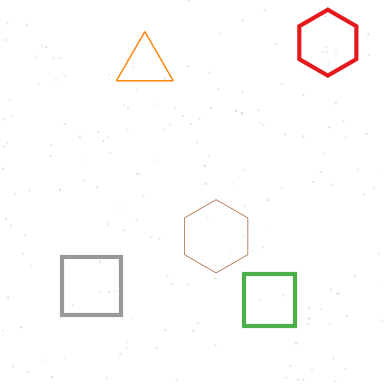[{"shape": "hexagon", "thickness": 3, "radius": 0.43, "center": [0.851, 0.889]}, {"shape": "square", "thickness": 3, "radius": 0.33, "center": [0.7, 0.221]}, {"shape": "triangle", "thickness": 1, "radius": 0.43, "center": [0.376, 0.833]}, {"shape": "hexagon", "thickness": 0.5, "radius": 0.48, "center": [0.561, 0.386]}, {"shape": "square", "thickness": 3, "radius": 0.38, "center": [0.238, 0.257]}]